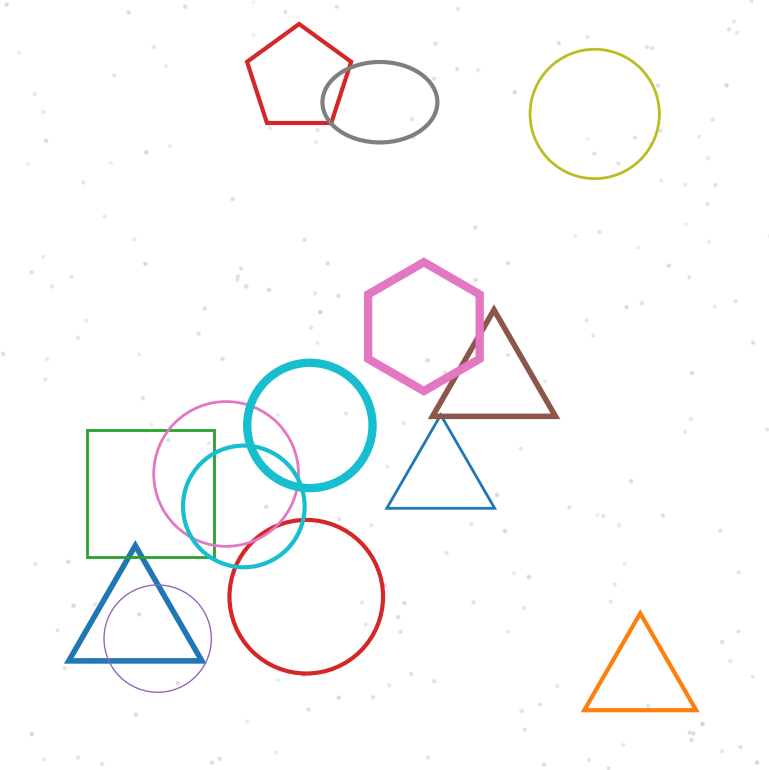[{"shape": "triangle", "thickness": 2, "radius": 0.5, "center": [0.176, 0.192]}, {"shape": "triangle", "thickness": 1, "radius": 0.4, "center": [0.572, 0.38]}, {"shape": "triangle", "thickness": 1.5, "radius": 0.42, "center": [0.831, 0.12]}, {"shape": "square", "thickness": 1, "radius": 0.41, "center": [0.195, 0.36]}, {"shape": "circle", "thickness": 1.5, "radius": 0.5, "center": [0.398, 0.225]}, {"shape": "pentagon", "thickness": 1.5, "radius": 0.36, "center": [0.388, 0.898]}, {"shape": "circle", "thickness": 0.5, "radius": 0.35, "center": [0.205, 0.171]}, {"shape": "triangle", "thickness": 2, "radius": 0.46, "center": [0.642, 0.505]}, {"shape": "hexagon", "thickness": 3, "radius": 0.42, "center": [0.551, 0.576]}, {"shape": "circle", "thickness": 1, "radius": 0.47, "center": [0.294, 0.384]}, {"shape": "oval", "thickness": 1.5, "radius": 0.37, "center": [0.493, 0.867]}, {"shape": "circle", "thickness": 1, "radius": 0.42, "center": [0.772, 0.852]}, {"shape": "circle", "thickness": 3, "radius": 0.41, "center": [0.402, 0.447]}, {"shape": "circle", "thickness": 1.5, "radius": 0.39, "center": [0.317, 0.342]}]